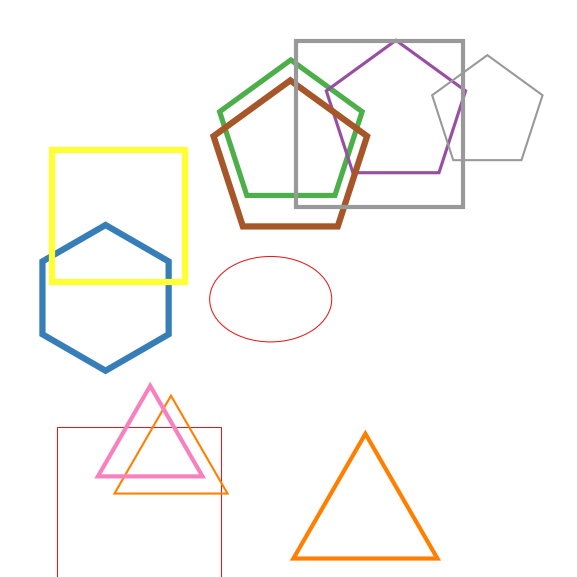[{"shape": "oval", "thickness": 0.5, "radius": 0.53, "center": [0.469, 0.481]}, {"shape": "square", "thickness": 0.5, "radius": 0.71, "center": [0.241, 0.117]}, {"shape": "hexagon", "thickness": 3, "radius": 0.63, "center": [0.183, 0.483]}, {"shape": "pentagon", "thickness": 2.5, "radius": 0.65, "center": [0.504, 0.766]}, {"shape": "pentagon", "thickness": 1.5, "radius": 0.63, "center": [0.686, 0.803]}, {"shape": "triangle", "thickness": 1, "radius": 0.56, "center": [0.296, 0.201]}, {"shape": "triangle", "thickness": 2, "radius": 0.72, "center": [0.633, 0.104]}, {"shape": "square", "thickness": 3, "radius": 0.57, "center": [0.205, 0.625]}, {"shape": "pentagon", "thickness": 3, "radius": 0.7, "center": [0.503, 0.72]}, {"shape": "triangle", "thickness": 2, "radius": 0.52, "center": [0.26, 0.226]}, {"shape": "square", "thickness": 2, "radius": 0.72, "center": [0.657, 0.785]}, {"shape": "pentagon", "thickness": 1, "radius": 0.5, "center": [0.844, 0.803]}]